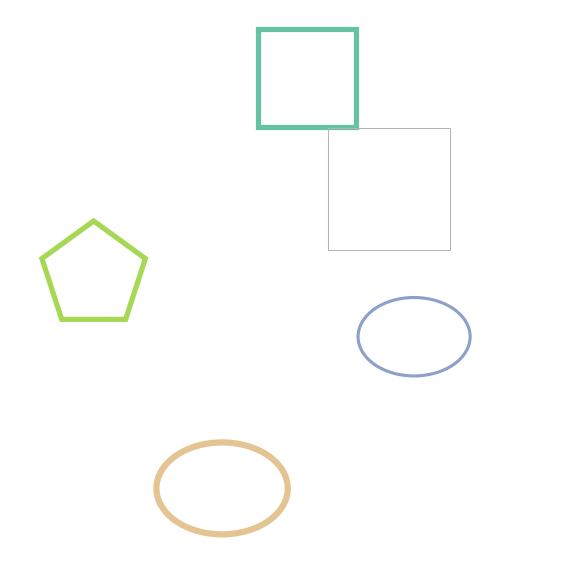[{"shape": "square", "thickness": 2.5, "radius": 0.42, "center": [0.532, 0.864]}, {"shape": "oval", "thickness": 1.5, "radius": 0.49, "center": [0.717, 0.416]}, {"shape": "pentagon", "thickness": 2.5, "radius": 0.47, "center": [0.162, 0.522]}, {"shape": "oval", "thickness": 3, "radius": 0.57, "center": [0.385, 0.153]}, {"shape": "square", "thickness": 0.5, "radius": 0.53, "center": [0.673, 0.672]}]